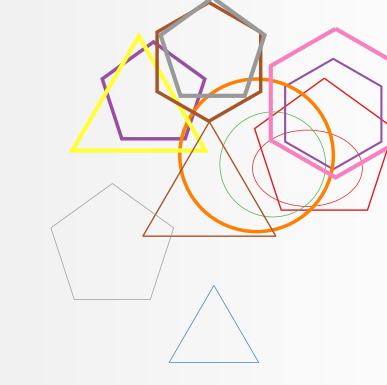[{"shape": "oval", "thickness": 0.5, "radius": 0.71, "center": [0.793, 0.563]}, {"shape": "pentagon", "thickness": 1, "radius": 0.95, "center": [0.837, 0.607]}, {"shape": "triangle", "thickness": 0.5, "radius": 0.67, "center": [0.552, 0.125]}, {"shape": "circle", "thickness": 0.5, "radius": 0.68, "center": [0.704, 0.573]}, {"shape": "hexagon", "thickness": 1.5, "radius": 0.72, "center": [0.86, 0.704]}, {"shape": "pentagon", "thickness": 2.5, "radius": 0.7, "center": [0.396, 0.752]}, {"shape": "circle", "thickness": 2.5, "radius": 0.99, "center": [0.662, 0.597]}, {"shape": "triangle", "thickness": 3, "radius": 0.99, "center": [0.358, 0.708]}, {"shape": "triangle", "thickness": 1, "radius": 0.99, "center": [0.54, 0.486]}, {"shape": "hexagon", "thickness": 2.5, "radius": 0.77, "center": [0.539, 0.84]}, {"shape": "hexagon", "thickness": 3, "radius": 0.97, "center": [0.866, 0.732]}, {"shape": "pentagon", "thickness": 3, "radius": 0.71, "center": [0.549, 0.865]}, {"shape": "pentagon", "thickness": 0.5, "radius": 0.83, "center": [0.29, 0.357]}]